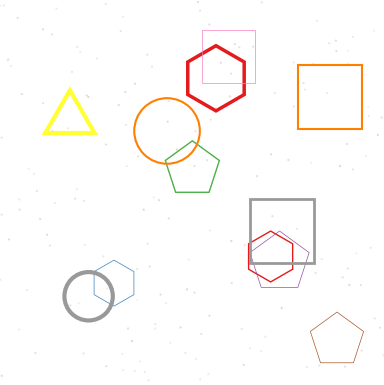[{"shape": "hexagon", "thickness": 2.5, "radius": 0.42, "center": [0.561, 0.797]}, {"shape": "hexagon", "thickness": 1, "radius": 0.33, "center": [0.703, 0.334]}, {"shape": "hexagon", "thickness": 0.5, "radius": 0.3, "center": [0.296, 0.265]}, {"shape": "pentagon", "thickness": 1, "radius": 0.37, "center": [0.5, 0.56]}, {"shape": "pentagon", "thickness": 0.5, "radius": 0.4, "center": [0.726, 0.319]}, {"shape": "circle", "thickness": 1.5, "radius": 0.43, "center": [0.434, 0.66]}, {"shape": "square", "thickness": 1.5, "radius": 0.42, "center": [0.857, 0.748]}, {"shape": "triangle", "thickness": 3, "radius": 0.37, "center": [0.182, 0.691]}, {"shape": "pentagon", "thickness": 0.5, "radius": 0.36, "center": [0.875, 0.117]}, {"shape": "square", "thickness": 0.5, "radius": 0.35, "center": [0.593, 0.854]}, {"shape": "square", "thickness": 2, "radius": 0.41, "center": [0.733, 0.401]}, {"shape": "circle", "thickness": 3, "radius": 0.31, "center": [0.23, 0.23]}]